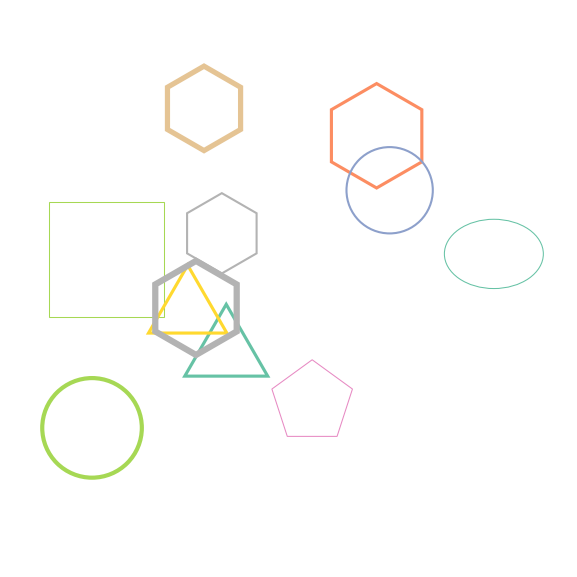[{"shape": "triangle", "thickness": 1.5, "radius": 0.41, "center": [0.392, 0.389]}, {"shape": "oval", "thickness": 0.5, "radius": 0.43, "center": [0.855, 0.559]}, {"shape": "hexagon", "thickness": 1.5, "radius": 0.45, "center": [0.652, 0.764]}, {"shape": "circle", "thickness": 1, "radius": 0.37, "center": [0.675, 0.67]}, {"shape": "pentagon", "thickness": 0.5, "radius": 0.37, "center": [0.541, 0.303]}, {"shape": "circle", "thickness": 2, "radius": 0.43, "center": [0.159, 0.258]}, {"shape": "square", "thickness": 0.5, "radius": 0.5, "center": [0.184, 0.55]}, {"shape": "triangle", "thickness": 1.5, "radius": 0.39, "center": [0.325, 0.462]}, {"shape": "hexagon", "thickness": 2.5, "radius": 0.37, "center": [0.353, 0.811]}, {"shape": "hexagon", "thickness": 1, "radius": 0.35, "center": [0.384, 0.595]}, {"shape": "hexagon", "thickness": 3, "radius": 0.41, "center": [0.339, 0.466]}]